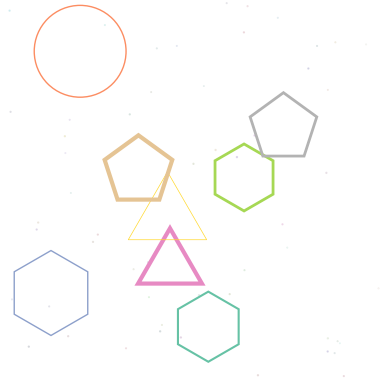[{"shape": "hexagon", "thickness": 1.5, "radius": 0.46, "center": [0.541, 0.151]}, {"shape": "circle", "thickness": 1, "radius": 0.6, "center": [0.208, 0.867]}, {"shape": "hexagon", "thickness": 1, "radius": 0.55, "center": [0.132, 0.239]}, {"shape": "triangle", "thickness": 3, "radius": 0.48, "center": [0.442, 0.311]}, {"shape": "hexagon", "thickness": 2, "radius": 0.44, "center": [0.634, 0.539]}, {"shape": "triangle", "thickness": 0.5, "radius": 0.59, "center": [0.435, 0.436]}, {"shape": "pentagon", "thickness": 3, "radius": 0.46, "center": [0.36, 0.556]}, {"shape": "pentagon", "thickness": 2, "radius": 0.46, "center": [0.736, 0.668]}]